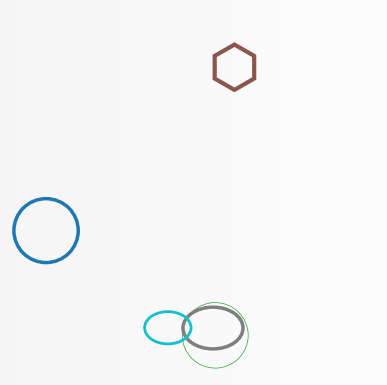[{"shape": "circle", "thickness": 2.5, "radius": 0.41, "center": [0.119, 0.401]}, {"shape": "circle", "thickness": 0.5, "radius": 0.43, "center": [0.555, 0.129]}, {"shape": "hexagon", "thickness": 3, "radius": 0.29, "center": [0.605, 0.825]}, {"shape": "oval", "thickness": 2.5, "radius": 0.39, "center": [0.55, 0.148]}, {"shape": "oval", "thickness": 2, "radius": 0.3, "center": [0.433, 0.149]}]